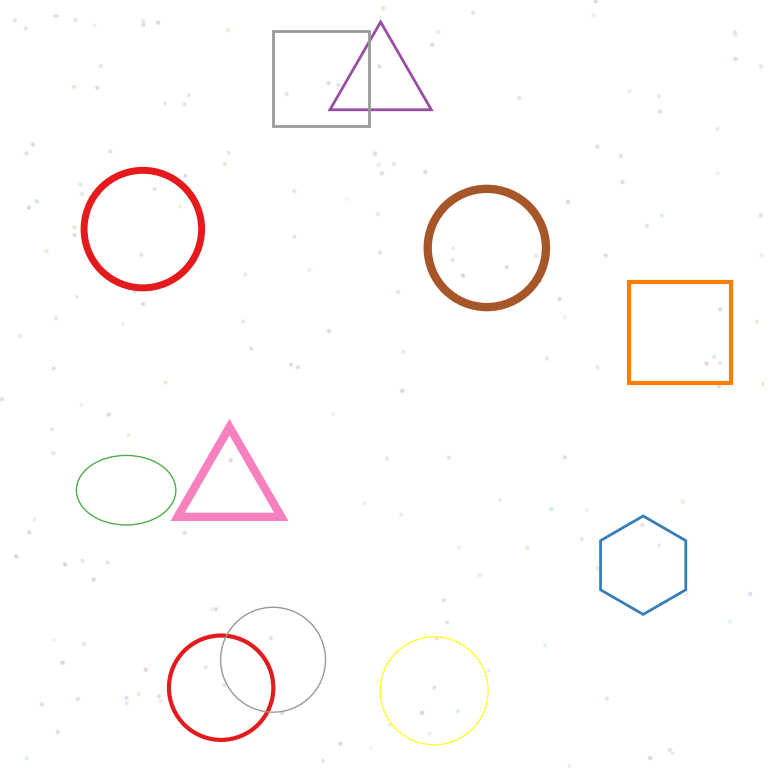[{"shape": "circle", "thickness": 1.5, "radius": 0.34, "center": [0.287, 0.107]}, {"shape": "circle", "thickness": 2.5, "radius": 0.38, "center": [0.186, 0.702]}, {"shape": "hexagon", "thickness": 1, "radius": 0.32, "center": [0.835, 0.266]}, {"shape": "oval", "thickness": 0.5, "radius": 0.32, "center": [0.164, 0.363]}, {"shape": "triangle", "thickness": 1, "radius": 0.38, "center": [0.494, 0.895]}, {"shape": "square", "thickness": 1.5, "radius": 0.33, "center": [0.883, 0.568]}, {"shape": "circle", "thickness": 0.5, "radius": 0.35, "center": [0.564, 0.103]}, {"shape": "circle", "thickness": 3, "radius": 0.38, "center": [0.632, 0.678]}, {"shape": "triangle", "thickness": 3, "radius": 0.39, "center": [0.298, 0.368]}, {"shape": "circle", "thickness": 0.5, "radius": 0.34, "center": [0.355, 0.143]}, {"shape": "square", "thickness": 1, "radius": 0.31, "center": [0.417, 0.898]}]